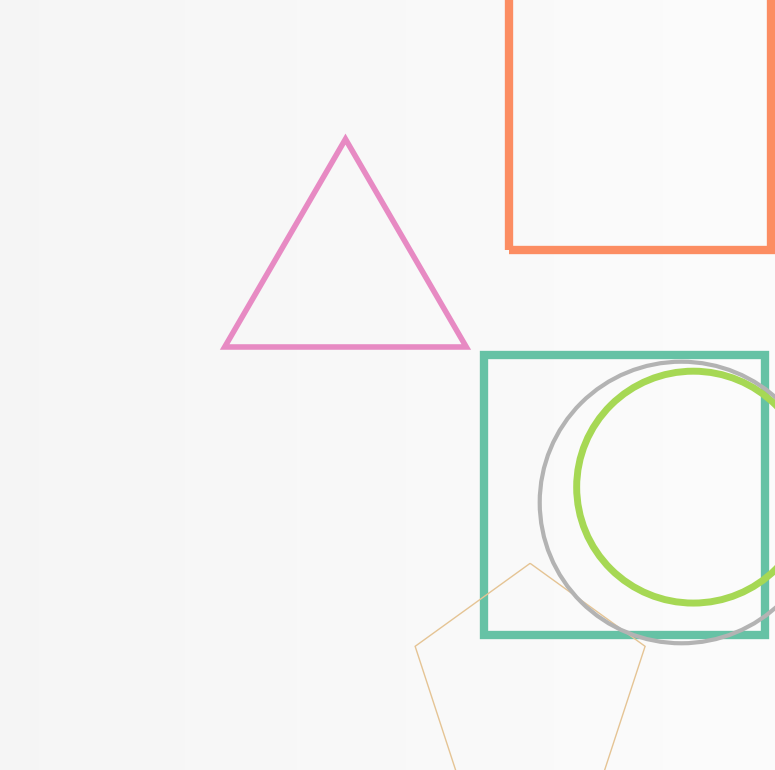[{"shape": "square", "thickness": 3, "radius": 0.91, "center": [0.806, 0.357]}, {"shape": "square", "thickness": 3, "radius": 0.84, "center": [0.826, 0.844]}, {"shape": "triangle", "thickness": 2, "radius": 0.9, "center": [0.446, 0.639]}, {"shape": "circle", "thickness": 2.5, "radius": 0.75, "center": [0.895, 0.367]}, {"shape": "pentagon", "thickness": 0.5, "radius": 0.78, "center": [0.684, 0.112]}, {"shape": "circle", "thickness": 1.5, "radius": 0.91, "center": [0.879, 0.347]}]